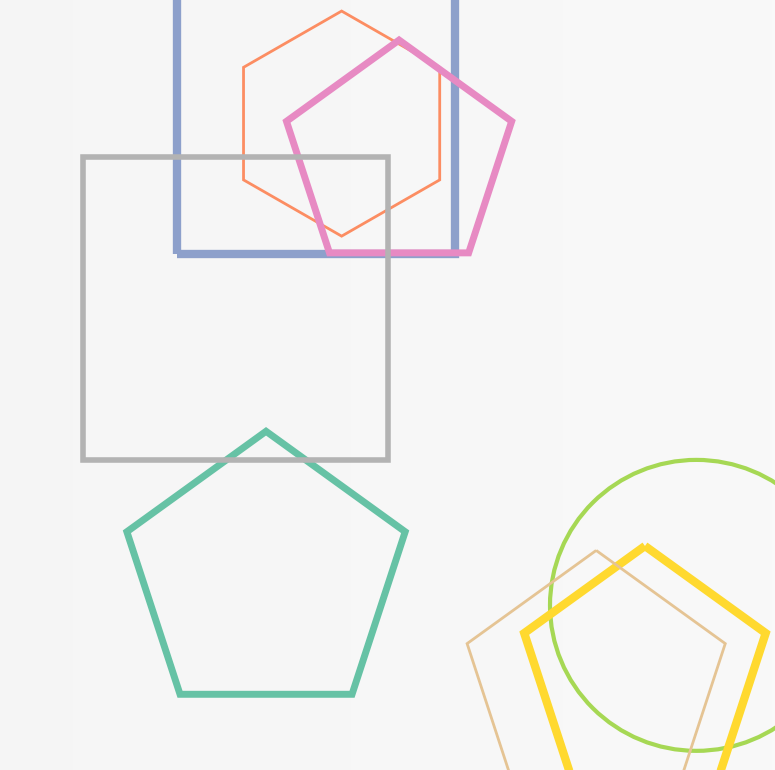[{"shape": "pentagon", "thickness": 2.5, "radius": 0.94, "center": [0.343, 0.251]}, {"shape": "hexagon", "thickness": 1, "radius": 0.73, "center": [0.441, 0.839]}, {"shape": "square", "thickness": 3, "radius": 0.89, "center": [0.408, 0.85]}, {"shape": "pentagon", "thickness": 2.5, "radius": 0.76, "center": [0.515, 0.795]}, {"shape": "circle", "thickness": 1.5, "radius": 0.94, "center": [0.899, 0.214]}, {"shape": "pentagon", "thickness": 3, "radius": 0.82, "center": [0.832, 0.127]}, {"shape": "pentagon", "thickness": 1, "radius": 0.88, "center": [0.769, 0.11]}, {"shape": "square", "thickness": 2, "radius": 0.98, "center": [0.304, 0.6]}]